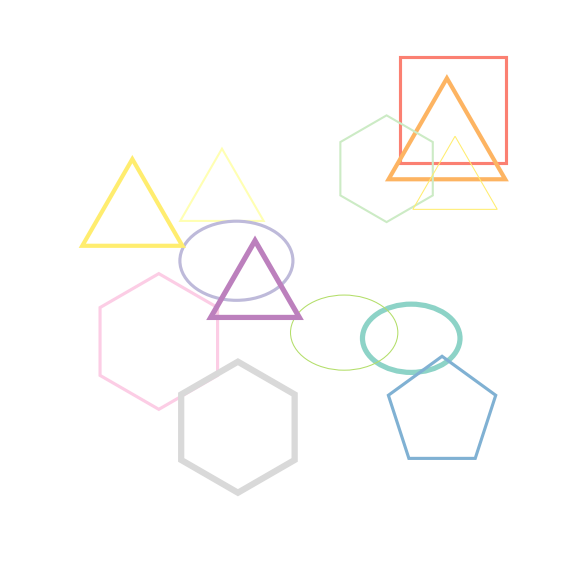[{"shape": "oval", "thickness": 2.5, "radius": 0.42, "center": [0.712, 0.413]}, {"shape": "triangle", "thickness": 1, "radius": 0.42, "center": [0.384, 0.658]}, {"shape": "oval", "thickness": 1.5, "radius": 0.49, "center": [0.409, 0.548]}, {"shape": "square", "thickness": 1.5, "radius": 0.46, "center": [0.785, 0.809]}, {"shape": "pentagon", "thickness": 1.5, "radius": 0.49, "center": [0.765, 0.284]}, {"shape": "triangle", "thickness": 2, "radius": 0.58, "center": [0.774, 0.747]}, {"shape": "oval", "thickness": 0.5, "radius": 0.46, "center": [0.596, 0.423]}, {"shape": "hexagon", "thickness": 1.5, "radius": 0.59, "center": [0.275, 0.408]}, {"shape": "hexagon", "thickness": 3, "radius": 0.57, "center": [0.412, 0.259]}, {"shape": "triangle", "thickness": 2.5, "radius": 0.44, "center": [0.442, 0.494]}, {"shape": "hexagon", "thickness": 1, "radius": 0.46, "center": [0.669, 0.707]}, {"shape": "triangle", "thickness": 2, "radius": 0.5, "center": [0.229, 0.624]}, {"shape": "triangle", "thickness": 0.5, "radius": 0.42, "center": [0.788, 0.679]}]